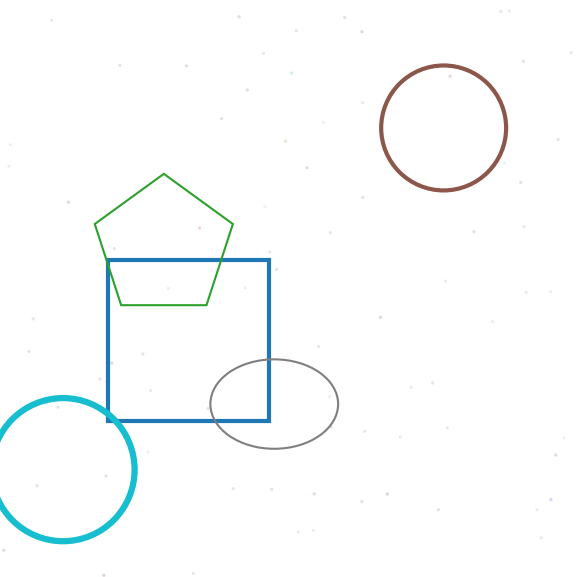[{"shape": "square", "thickness": 2, "radius": 0.7, "center": [0.327, 0.41]}, {"shape": "pentagon", "thickness": 1, "radius": 0.63, "center": [0.284, 0.572]}, {"shape": "circle", "thickness": 2, "radius": 0.54, "center": [0.768, 0.778]}, {"shape": "oval", "thickness": 1, "radius": 0.55, "center": [0.475, 0.299]}, {"shape": "circle", "thickness": 3, "radius": 0.62, "center": [0.109, 0.186]}]